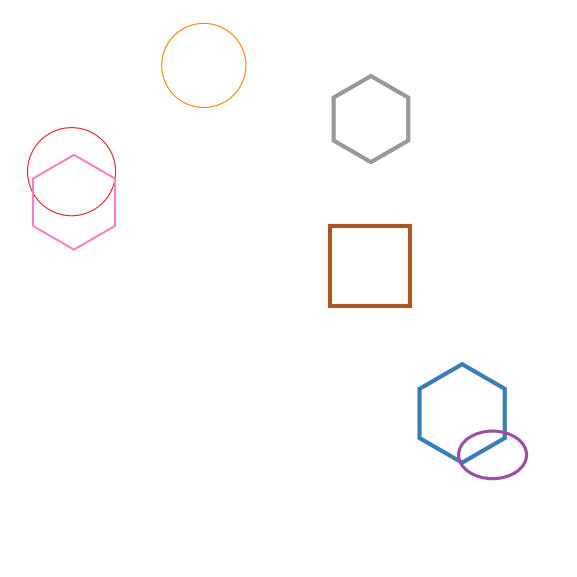[{"shape": "circle", "thickness": 0.5, "radius": 0.38, "center": [0.124, 0.702]}, {"shape": "hexagon", "thickness": 2, "radius": 0.43, "center": [0.8, 0.283]}, {"shape": "oval", "thickness": 1.5, "radius": 0.29, "center": [0.853, 0.211]}, {"shape": "circle", "thickness": 0.5, "radius": 0.36, "center": [0.353, 0.886]}, {"shape": "square", "thickness": 2, "radius": 0.35, "center": [0.641, 0.539]}, {"shape": "hexagon", "thickness": 1, "radius": 0.41, "center": [0.128, 0.649]}, {"shape": "hexagon", "thickness": 2, "radius": 0.37, "center": [0.642, 0.793]}]